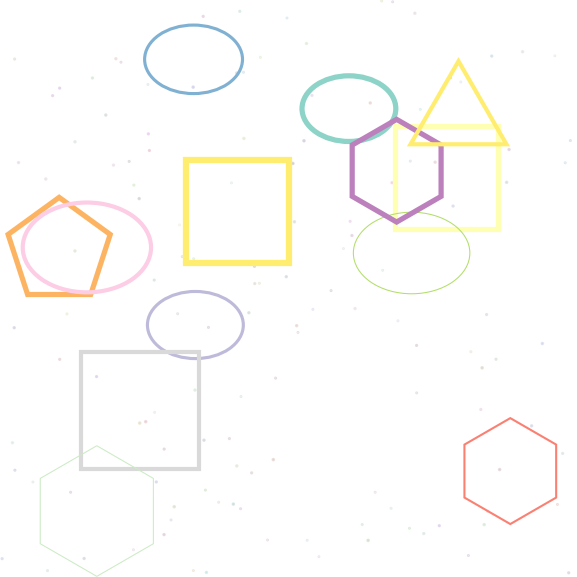[{"shape": "oval", "thickness": 2.5, "radius": 0.41, "center": [0.604, 0.811]}, {"shape": "square", "thickness": 2.5, "radius": 0.44, "center": [0.773, 0.692]}, {"shape": "oval", "thickness": 1.5, "radius": 0.42, "center": [0.338, 0.436]}, {"shape": "hexagon", "thickness": 1, "radius": 0.46, "center": [0.884, 0.183]}, {"shape": "oval", "thickness": 1.5, "radius": 0.42, "center": [0.335, 0.896]}, {"shape": "pentagon", "thickness": 2.5, "radius": 0.46, "center": [0.102, 0.564]}, {"shape": "oval", "thickness": 0.5, "radius": 0.5, "center": [0.713, 0.561]}, {"shape": "oval", "thickness": 2, "radius": 0.56, "center": [0.15, 0.571]}, {"shape": "square", "thickness": 2, "radius": 0.51, "center": [0.243, 0.288]}, {"shape": "hexagon", "thickness": 2.5, "radius": 0.44, "center": [0.687, 0.704]}, {"shape": "hexagon", "thickness": 0.5, "radius": 0.57, "center": [0.168, 0.114]}, {"shape": "triangle", "thickness": 2, "radius": 0.48, "center": [0.794, 0.797]}, {"shape": "square", "thickness": 3, "radius": 0.45, "center": [0.412, 0.633]}]